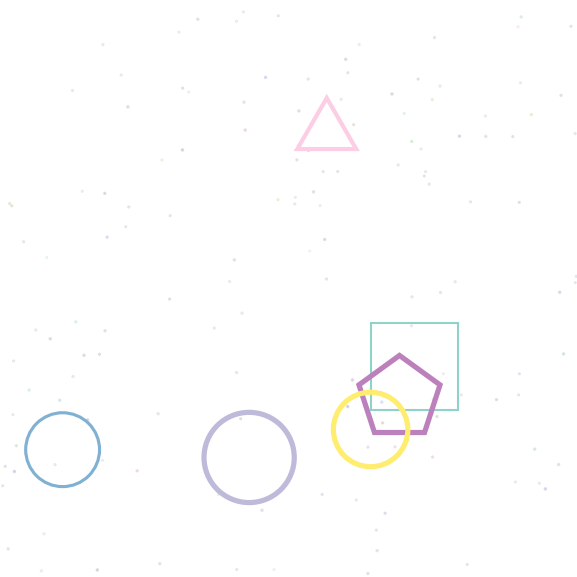[{"shape": "square", "thickness": 1, "radius": 0.37, "center": [0.718, 0.364]}, {"shape": "circle", "thickness": 2.5, "radius": 0.39, "center": [0.431, 0.207]}, {"shape": "circle", "thickness": 1.5, "radius": 0.32, "center": [0.108, 0.22]}, {"shape": "triangle", "thickness": 2, "radius": 0.29, "center": [0.566, 0.77]}, {"shape": "pentagon", "thickness": 2.5, "radius": 0.37, "center": [0.692, 0.31]}, {"shape": "circle", "thickness": 2.5, "radius": 0.32, "center": [0.642, 0.255]}]